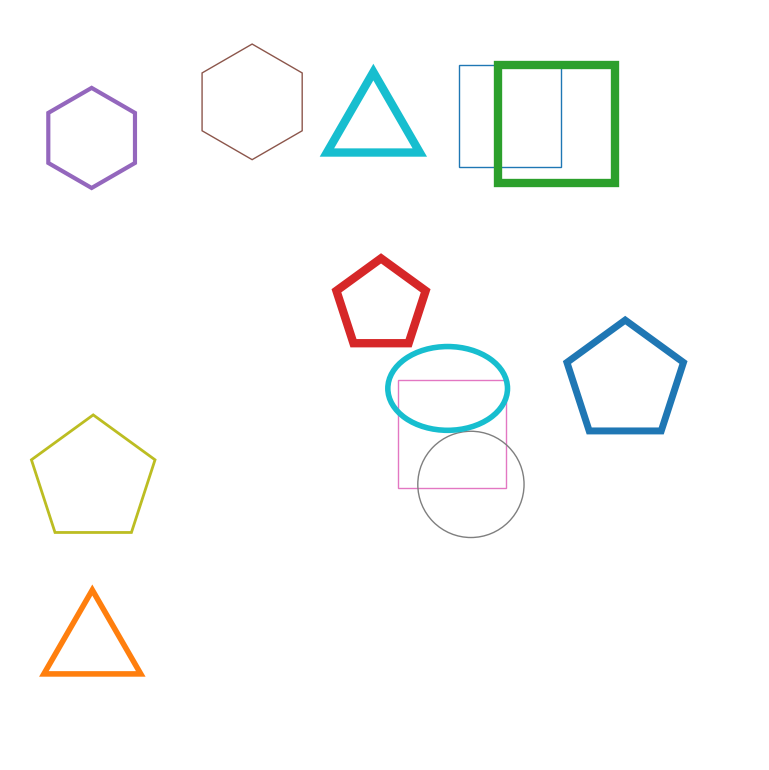[{"shape": "square", "thickness": 0.5, "radius": 0.33, "center": [0.662, 0.849]}, {"shape": "pentagon", "thickness": 2.5, "radius": 0.4, "center": [0.812, 0.505]}, {"shape": "triangle", "thickness": 2, "radius": 0.36, "center": [0.12, 0.161]}, {"shape": "square", "thickness": 3, "radius": 0.38, "center": [0.723, 0.839]}, {"shape": "pentagon", "thickness": 3, "radius": 0.3, "center": [0.495, 0.604]}, {"shape": "hexagon", "thickness": 1.5, "radius": 0.32, "center": [0.119, 0.821]}, {"shape": "hexagon", "thickness": 0.5, "radius": 0.38, "center": [0.327, 0.868]}, {"shape": "square", "thickness": 0.5, "radius": 0.35, "center": [0.588, 0.436]}, {"shape": "circle", "thickness": 0.5, "radius": 0.34, "center": [0.612, 0.371]}, {"shape": "pentagon", "thickness": 1, "radius": 0.42, "center": [0.121, 0.377]}, {"shape": "oval", "thickness": 2, "radius": 0.39, "center": [0.581, 0.496]}, {"shape": "triangle", "thickness": 3, "radius": 0.35, "center": [0.485, 0.837]}]